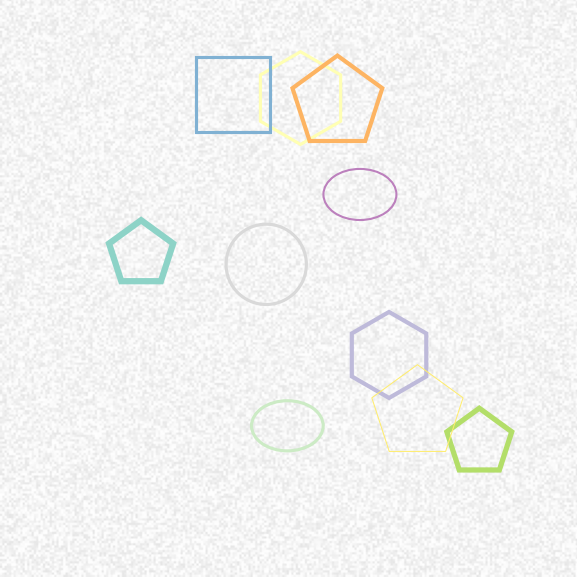[{"shape": "pentagon", "thickness": 3, "radius": 0.29, "center": [0.244, 0.559]}, {"shape": "hexagon", "thickness": 1.5, "radius": 0.4, "center": [0.52, 0.829]}, {"shape": "hexagon", "thickness": 2, "radius": 0.37, "center": [0.674, 0.385]}, {"shape": "square", "thickness": 1.5, "radius": 0.32, "center": [0.404, 0.836]}, {"shape": "pentagon", "thickness": 2, "radius": 0.41, "center": [0.584, 0.821]}, {"shape": "pentagon", "thickness": 2.5, "radius": 0.3, "center": [0.83, 0.233]}, {"shape": "circle", "thickness": 1.5, "radius": 0.35, "center": [0.461, 0.541]}, {"shape": "oval", "thickness": 1, "radius": 0.32, "center": [0.623, 0.662]}, {"shape": "oval", "thickness": 1.5, "radius": 0.31, "center": [0.498, 0.262]}, {"shape": "pentagon", "thickness": 0.5, "radius": 0.42, "center": [0.723, 0.285]}]